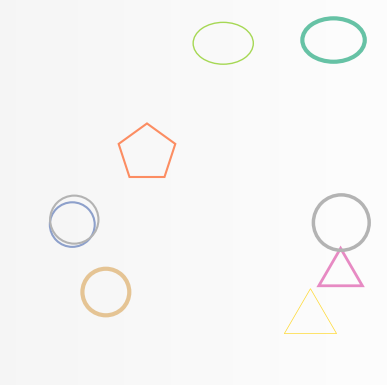[{"shape": "oval", "thickness": 3, "radius": 0.4, "center": [0.861, 0.896]}, {"shape": "pentagon", "thickness": 1.5, "radius": 0.38, "center": [0.379, 0.602]}, {"shape": "circle", "thickness": 1.5, "radius": 0.29, "center": [0.187, 0.417]}, {"shape": "triangle", "thickness": 2, "radius": 0.32, "center": [0.879, 0.29]}, {"shape": "oval", "thickness": 1, "radius": 0.39, "center": [0.576, 0.888]}, {"shape": "triangle", "thickness": 0.5, "radius": 0.39, "center": [0.801, 0.172]}, {"shape": "circle", "thickness": 3, "radius": 0.3, "center": [0.273, 0.241]}, {"shape": "circle", "thickness": 1.5, "radius": 0.31, "center": [0.192, 0.43]}, {"shape": "circle", "thickness": 2.5, "radius": 0.36, "center": [0.881, 0.422]}]